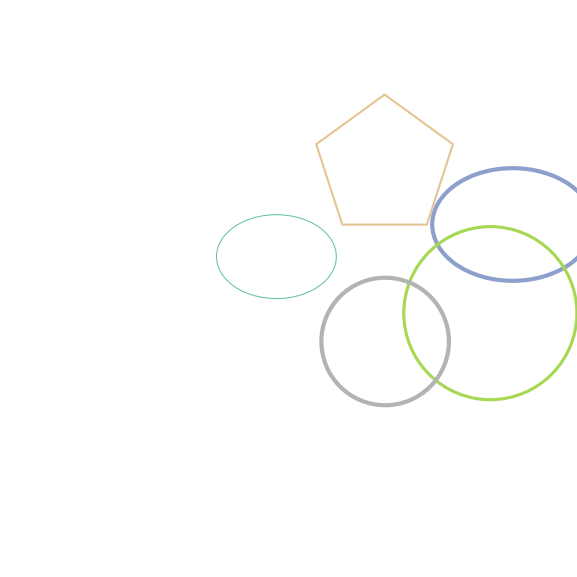[{"shape": "oval", "thickness": 0.5, "radius": 0.52, "center": [0.479, 0.555]}, {"shape": "oval", "thickness": 2, "radius": 0.7, "center": [0.888, 0.61]}, {"shape": "circle", "thickness": 1.5, "radius": 0.75, "center": [0.849, 0.457]}, {"shape": "pentagon", "thickness": 1, "radius": 0.62, "center": [0.666, 0.711]}, {"shape": "circle", "thickness": 2, "radius": 0.55, "center": [0.667, 0.408]}]